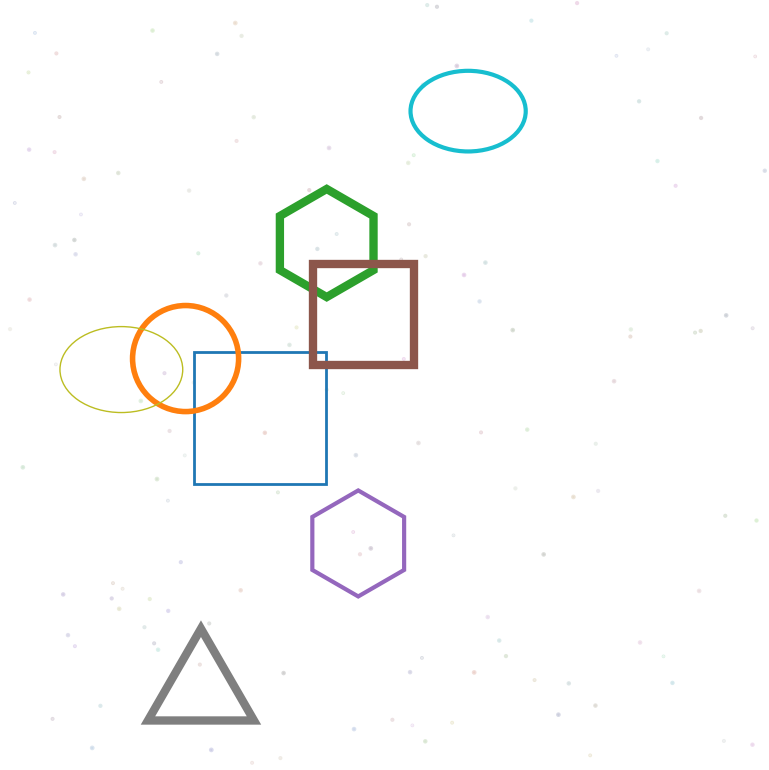[{"shape": "square", "thickness": 1, "radius": 0.43, "center": [0.338, 0.457]}, {"shape": "circle", "thickness": 2, "radius": 0.34, "center": [0.241, 0.534]}, {"shape": "hexagon", "thickness": 3, "radius": 0.35, "center": [0.424, 0.684]}, {"shape": "hexagon", "thickness": 1.5, "radius": 0.34, "center": [0.465, 0.294]}, {"shape": "square", "thickness": 3, "radius": 0.33, "center": [0.472, 0.591]}, {"shape": "triangle", "thickness": 3, "radius": 0.4, "center": [0.261, 0.104]}, {"shape": "oval", "thickness": 0.5, "radius": 0.4, "center": [0.158, 0.52]}, {"shape": "oval", "thickness": 1.5, "radius": 0.37, "center": [0.608, 0.856]}]